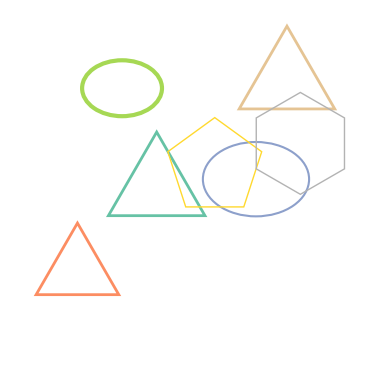[{"shape": "triangle", "thickness": 2, "radius": 0.72, "center": [0.407, 0.512]}, {"shape": "triangle", "thickness": 2, "radius": 0.62, "center": [0.201, 0.297]}, {"shape": "oval", "thickness": 1.5, "radius": 0.69, "center": [0.665, 0.535]}, {"shape": "oval", "thickness": 3, "radius": 0.52, "center": [0.317, 0.771]}, {"shape": "pentagon", "thickness": 1, "radius": 0.64, "center": [0.558, 0.566]}, {"shape": "triangle", "thickness": 2, "radius": 0.72, "center": [0.745, 0.789]}, {"shape": "hexagon", "thickness": 1, "radius": 0.66, "center": [0.78, 0.628]}]